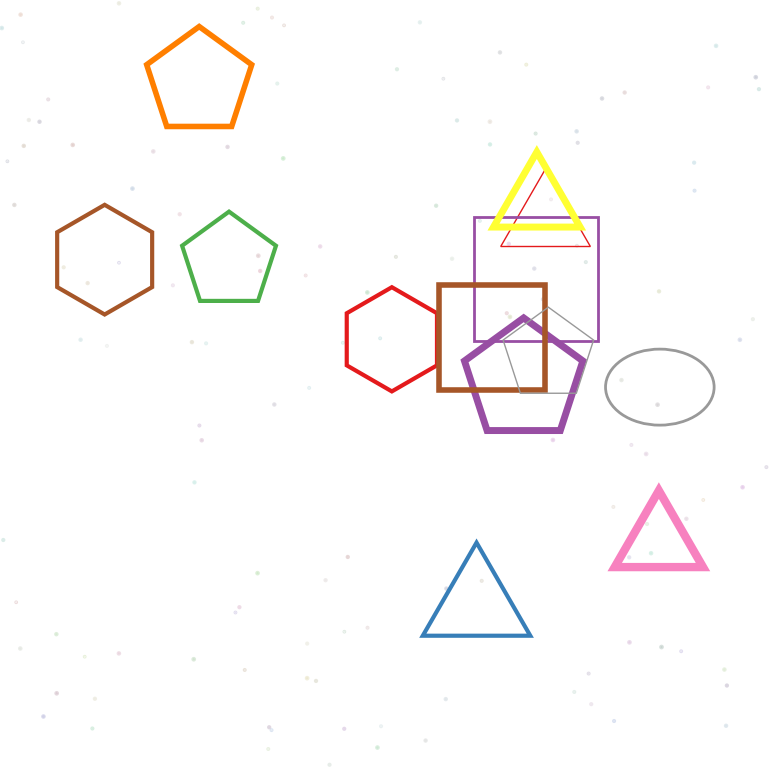[{"shape": "triangle", "thickness": 0.5, "radius": 0.34, "center": [0.709, 0.713]}, {"shape": "hexagon", "thickness": 1.5, "radius": 0.34, "center": [0.509, 0.559]}, {"shape": "triangle", "thickness": 1.5, "radius": 0.4, "center": [0.619, 0.215]}, {"shape": "pentagon", "thickness": 1.5, "radius": 0.32, "center": [0.297, 0.661]}, {"shape": "square", "thickness": 1, "radius": 0.4, "center": [0.696, 0.638]}, {"shape": "pentagon", "thickness": 2.5, "radius": 0.4, "center": [0.68, 0.506]}, {"shape": "pentagon", "thickness": 2, "radius": 0.36, "center": [0.259, 0.894]}, {"shape": "triangle", "thickness": 2.5, "radius": 0.32, "center": [0.697, 0.738]}, {"shape": "hexagon", "thickness": 1.5, "radius": 0.36, "center": [0.136, 0.663]}, {"shape": "square", "thickness": 2, "radius": 0.34, "center": [0.639, 0.562]}, {"shape": "triangle", "thickness": 3, "radius": 0.33, "center": [0.856, 0.297]}, {"shape": "pentagon", "thickness": 0.5, "radius": 0.31, "center": [0.712, 0.539]}, {"shape": "oval", "thickness": 1, "radius": 0.35, "center": [0.857, 0.497]}]